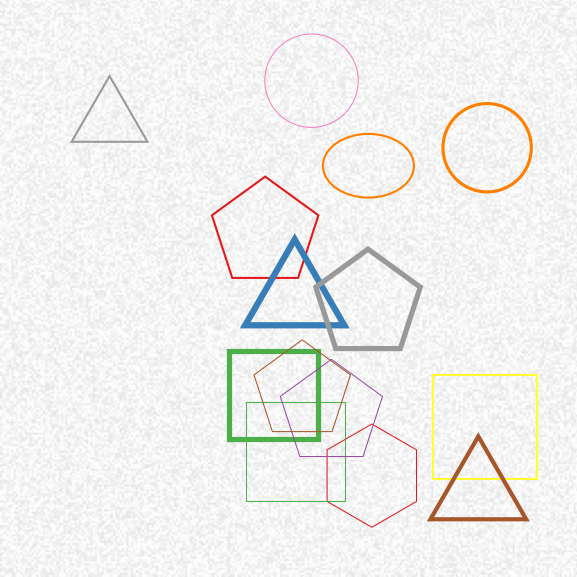[{"shape": "pentagon", "thickness": 1, "radius": 0.48, "center": [0.459, 0.596]}, {"shape": "hexagon", "thickness": 0.5, "radius": 0.45, "center": [0.644, 0.175]}, {"shape": "triangle", "thickness": 3, "radius": 0.5, "center": [0.51, 0.485]}, {"shape": "square", "thickness": 0.5, "radius": 0.43, "center": [0.512, 0.217]}, {"shape": "square", "thickness": 2.5, "radius": 0.38, "center": [0.473, 0.315]}, {"shape": "pentagon", "thickness": 0.5, "radius": 0.47, "center": [0.574, 0.284]}, {"shape": "circle", "thickness": 1.5, "radius": 0.38, "center": [0.844, 0.743]}, {"shape": "oval", "thickness": 1, "radius": 0.39, "center": [0.638, 0.712]}, {"shape": "square", "thickness": 1, "radius": 0.45, "center": [0.839, 0.26]}, {"shape": "pentagon", "thickness": 0.5, "radius": 0.44, "center": [0.523, 0.323]}, {"shape": "triangle", "thickness": 2, "radius": 0.48, "center": [0.828, 0.148]}, {"shape": "circle", "thickness": 0.5, "radius": 0.4, "center": [0.539, 0.859]}, {"shape": "triangle", "thickness": 1, "radius": 0.38, "center": [0.19, 0.792]}, {"shape": "pentagon", "thickness": 2.5, "radius": 0.48, "center": [0.637, 0.473]}]